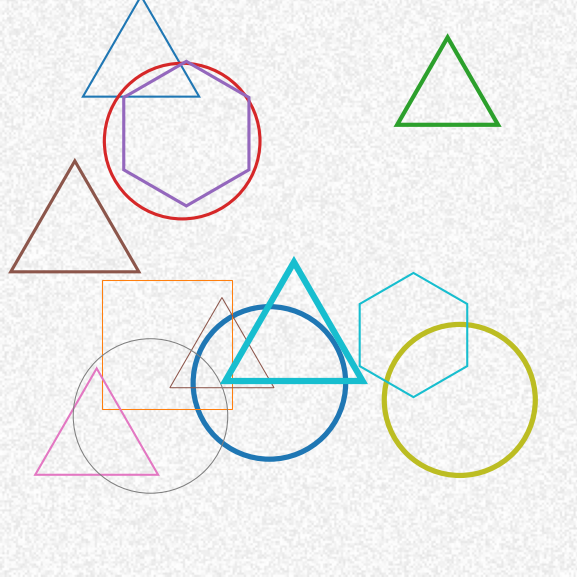[{"shape": "circle", "thickness": 2.5, "radius": 0.66, "center": [0.466, 0.336]}, {"shape": "triangle", "thickness": 1, "radius": 0.58, "center": [0.244, 0.89]}, {"shape": "square", "thickness": 0.5, "radius": 0.56, "center": [0.289, 0.402]}, {"shape": "triangle", "thickness": 2, "radius": 0.5, "center": [0.775, 0.833]}, {"shape": "circle", "thickness": 1.5, "radius": 0.67, "center": [0.315, 0.755]}, {"shape": "hexagon", "thickness": 1.5, "radius": 0.63, "center": [0.323, 0.768]}, {"shape": "triangle", "thickness": 1.5, "radius": 0.64, "center": [0.13, 0.592]}, {"shape": "triangle", "thickness": 0.5, "radius": 0.52, "center": [0.384, 0.38]}, {"shape": "triangle", "thickness": 1, "radius": 0.61, "center": [0.167, 0.238]}, {"shape": "circle", "thickness": 0.5, "radius": 0.67, "center": [0.261, 0.279]}, {"shape": "circle", "thickness": 2.5, "radius": 0.65, "center": [0.796, 0.307]}, {"shape": "triangle", "thickness": 3, "radius": 0.69, "center": [0.509, 0.408]}, {"shape": "hexagon", "thickness": 1, "radius": 0.54, "center": [0.716, 0.419]}]